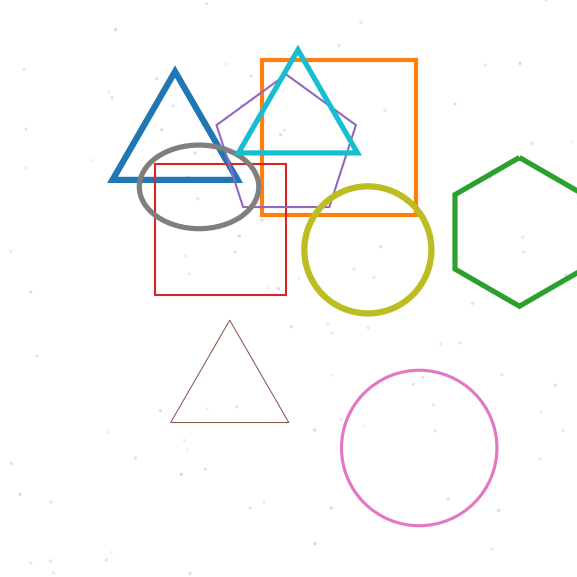[{"shape": "triangle", "thickness": 3, "radius": 0.63, "center": [0.303, 0.75]}, {"shape": "square", "thickness": 2, "radius": 0.67, "center": [0.587, 0.761]}, {"shape": "hexagon", "thickness": 2.5, "radius": 0.64, "center": [0.899, 0.598]}, {"shape": "square", "thickness": 1, "radius": 0.57, "center": [0.382, 0.602]}, {"shape": "pentagon", "thickness": 1, "radius": 0.63, "center": [0.496, 0.743]}, {"shape": "triangle", "thickness": 0.5, "radius": 0.59, "center": [0.398, 0.327]}, {"shape": "circle", "thickness": 1.5, "radius": 0.67, "center": [0.726, 0.223]}, {"shape": "oval", "thickness": 2.5, "radius": 0.52, "center": [0.345, 0.676]}, {"shape": "circle", "thickness": 3, "radius": 0.55, "center": [0.637, 0.566]}, {"shape": "triangle", "thickness": 2.5, "radius": 0.59, "center": [0.516, 0.794]}]